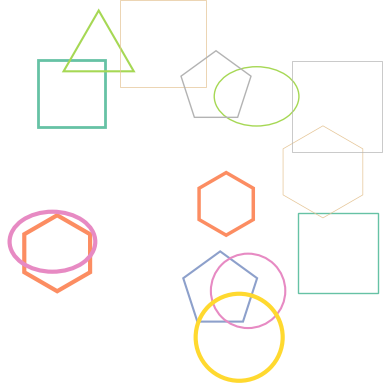[{"shape": "square", "thickness": 2, "radius": 0.44, "center": [0.186, 0.758]}, {"shape": "square", "thickness": 1, "radius": 0.52, "center": [0.877, 0.342]}, {"shape": "hexagon", "thickness": 3, "radius": 0.49, "center": [0.149, 0.342]}, {"shape": "hexagon", "thickness": 2.5, "radius": 0.41, "center": [0.587, 0.47]}, {"shape": "pentagon", "thickness": 1.5, "radius": 0.5, "center": [0.572, 0.246]}, {"shape": "circle", "thickness": 1.5, "radius": 0.48, "center": [0.644, 0.245]}, {"shape": "oval", "thickness": 3, "radius": 0.56, "center": [0.136, 0.372]}, {"shape": "triangle", "thickness": 1.5, "radius": 0.53, "center": [0.256, 0.867]}, {"shape": "oval", "thickness": 1, "radius": 0.55, "center": [0.666, 0.75]}, {"shape": "circle", "thickness": 3, "radius": 0.57, "center": [0.621, 0.124]}, {"shape": "square", "thickness": 0.5, "radius": 0.56, "center": [0.423, 0.888]}, {"shape": "hexagon", "thickness": 0.5, "radius": 0.6, "center": [0.839, 0.554]}, {"shape": "square", "thickness": 0.5, "radius": 0.59, "center": [0.875, 0.723]}, {"shape": "pentagon", "thickness": 1, "radius": 0.48, "center": [0.561, 0.773]}]